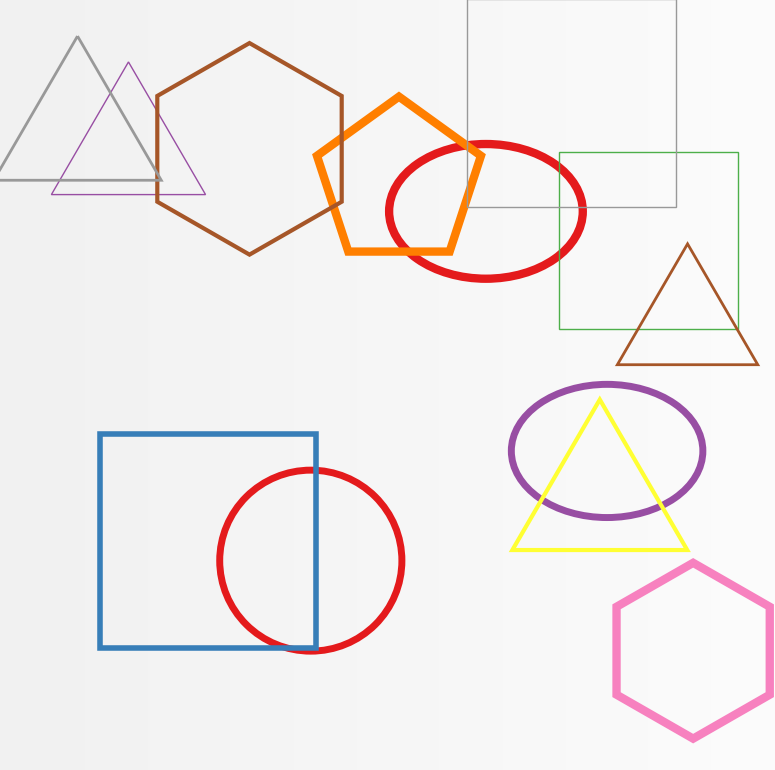[{"shape": "circle", "thickness": 2.5, "radius": 0.59, "center": [0.401, 0.272]}, {"shape": "oval", "thickness": 3, "radius": 0.62, "center": [0.627, 0.725]}, {"shape": "square", "thickness": 2, "radius": 0.69, "center": [0.268, 0.297]}, {"shape": "square", "thickness": 0.5, "radius": 0.58, "center": [0.837, 0.688]}, {"shape": "oval", "thickness": 2.5, "radius": 0.62, "center": [0.783, 0.414]}, {"shape": "triangle", "thickness": 0.5, "radius": 0.57, "center": [0.166, 0.805]}, {"shape": "pentagon", "thickness": 3, "radius": 0.56, "center": [0.515, 0.763]}, {"shape": "triangle", "thickness": 1.5, "radius": 0.65, "center": [0.774, 0.351]}, {"shape": "hexagon", "thickness": 1.5, "radius": 0.69, "center": [0.322, 0.807]}, {"shape": "triangle", "thickness": 1, "radius": 0.52, "center": [0.887, 0.579]}, {"shape": "hexagon", "thickness": 3, "radius": 0.57, "center": [0.894, 0.155]}, {"shape": "square", "thickness": 0.5, "radius": 0.67, "center": [0.738, 0.866]}, {"shape": "triangle", "thickness": 1, "radius": 0.62, "center": [0.1, 0.828]}]